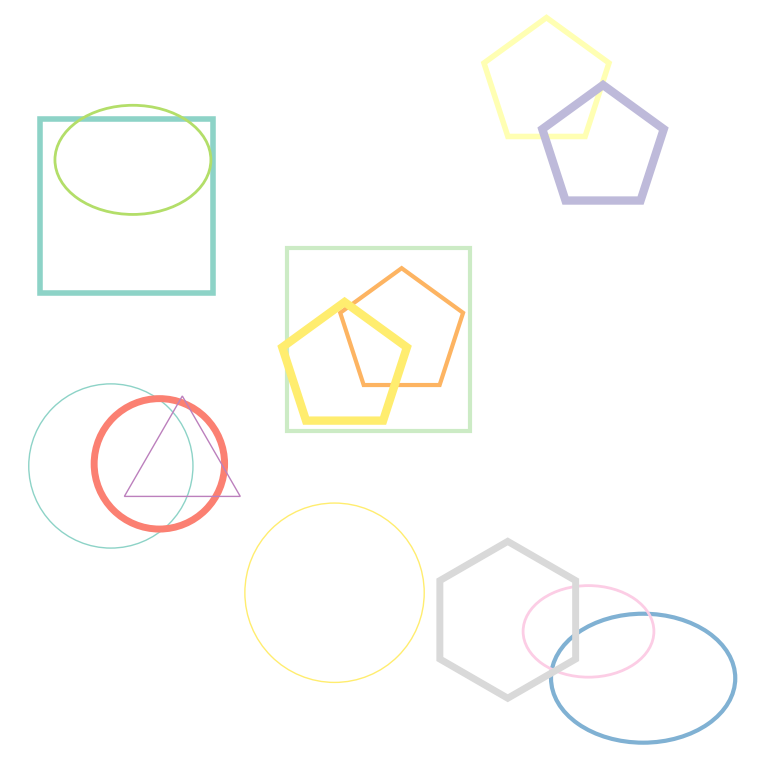[{"shape": "circle", "thickness": 0.5, "radius": 0.53, "center": [0.144, 0.395]}, {"shape": "square", "thickness": 2, "radius": 0.56, "center": [0.164, 0.732]}, {"shape": "pentagon", "thickness": 2, "radius": 0.43, "center": [0.71, 0.892]}, {"shape": "pentagon", "thickness": 3, "radius": 0.41, "center": [0.783, 0.807]}, {"shape": "circle", "thickness": 2.5, "radius": 0.42, "center": [0.207, 0.398]}, {"shape": "oval", "thickness": 1.5, "radius": 0.6, "center": [0.835, 0.119]}, {"shape": "pentagon", "thickness": 1.5, "radius": 0.42, "center": [0.522, 0.568]}, {"shape": "oval", "thickness": 1, "radius": 0.51, "center": [0.173, 0.792]}, {"shape": "oval", "thickness": 1, "radius": 0.42, "center": [0.764, 0.18]}, {"shape": "hexagon", "thickness": 2.5, "radius": 0.51, "center": [0.659, 0.195]}, {"shape": "triangle", "thickness": 0.5, "radius": 0.43, "center": [0.237, 0.399]}, {"shape": "square", "thickness": 1.5, "radius": 0.6, "center": [0.492, 0.559]}, {"shape": "pentagon", "thickness": 3, "radius": 0.43, "center": [0.448, 0.523]}, {"shape": "circle", "thickness": 0.5, "radius": 0.58, "center": [0.434, 0.23]}]